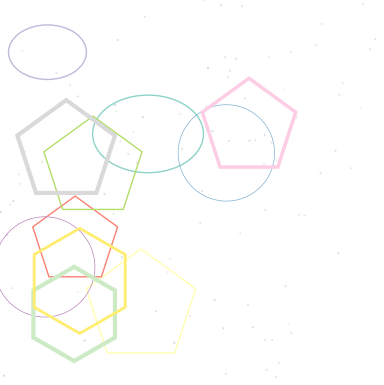[{"shape": "oval", "thickness": 1, "radius": 0.72, "center": [0.385, 0.652]}, {"shape": "pentagon", "thickness": 1, "radius": 0.75, "center": [0.366, 0.204]}, {"shape": "oval", "thickness": 1, "radius": 0.51, "center": [0.123, 0.864]}, {"shape": "pentagon", "thickness": 1, "radius": 0.58, "center": [0.195, 0.375]}, {"shape": "circle", "thickness": 0.5, "radius": 0.63, "center": [0.588, 0.603]}, {"shape": "pentagon", "thickness": 1, "radius": 0.67, "center": [0.241, 0.564]}, {"shape": "pentagon", "thickness": 2.5, "radius": 0.64, "center": [0.647, 0.669]}, {"shape": "pentagon", "thickness": 3, "radius": 0.67, "center": [0.172, 0.607]}, {"shape": "circle", "thickness": 0.5, "radius": 0.65, "center": [0.116, 0.307]}, {"shape": "hexagon", "thickness": 3, "radius": 0.61, "center": [0.193, 0.185]}, {"shape": "hexagon", "thickness": 2, "radius": 0.68, "center": [0.207, 0.271]}]